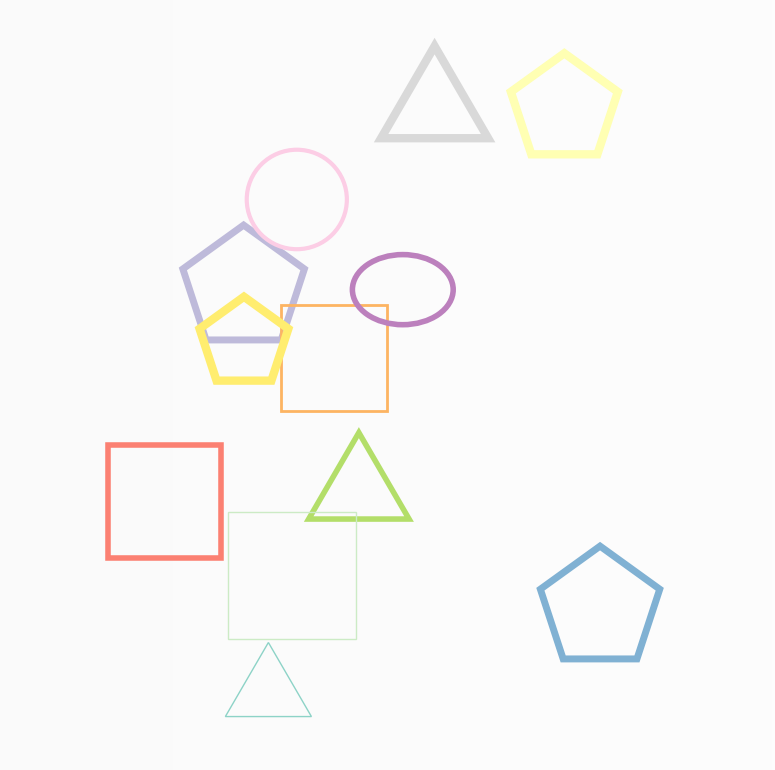[{"shape": "triangle", "thickness": 0.5, "radius": 0.32, "center": [0.346, 0.101]}, {"shape": "pentagon", "thickness": 3, "radius": 0.36, "center": [0.728, 0.858]}, {"shape": "pentagon", "thickness": 2.5, "radius": 0.41, "center": [0.314, 0.625]}, {"shape": "square", "thickness": 2, "radius": 0.36, "center": [0.212, 0.349]}, {"shape": "pentagon", "thickness": 2.5, "radius": 0.4, "center": [0.774, 0.21]}, {"shape": "square", "thickness": 1, "radius": 0.34, "center": [0.431, 0.535]}, {"shape": "triangle", "thickness": 2, "radius": 0.37, "center": [0.463, 0.363]}, {"shape": "circle", "thickness": 1.5, "radius": 0.32, "center": [0.383, 0.741]}, {"shape": "triangle", "thickness": 3, "radius": 0.4, "center": [0.561, 0.86]}, {"shape": "oval", "thickness": 2, "radius": 0.33, "center": [0.52, 0.624]}, {"shape": "square", "thickness": 0.5, "radius": 0.41, "center": [0.377, 0.253]}, {"shape": "pentagon", "thickness": 3, "radius": 0.3, "center": [0.315, 0.554]}]